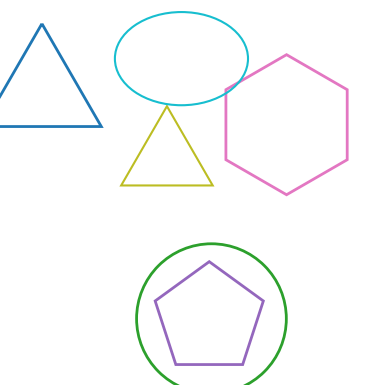[{"shape": "triangle", "thickness": 2, "radius": 0.89, "center": [0.109, 0.76]}, {"shape": "circle", "thickness": 2, "radius": 0.97, "center": [0.549, 0.172]}, {"shape": "pentagon", "thickness": 2, "radius": 0.74, "center": [0.544, 0.173]}, {"shape": "hexagon", "thickness": 2, "radius": 0.91, "center": [0.744, 0.676]}, {"shape": "triangle", "thickness": 1.5, "radius": 0.69, "center": [0.434, 0.587]}, {"shape": "oval", "thickness": 1.5, "radius": 0.86, "center": [0.471, 0.848]}]